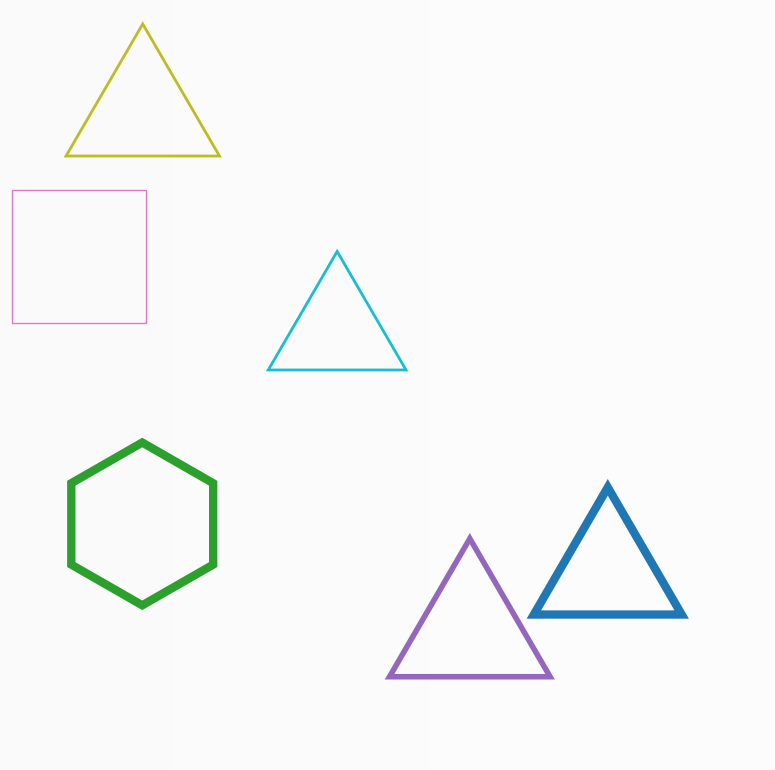[{"shape": "triangle", "thickness": 3, "radius": 0.55, "center": [0.784, 0.257]}, {"shape": "hexagon", "thickness": 3, "radius": 0.53, "center": [0.184, 0.32]}, {"shape": "triangle", "thickness": 2, "radius": 0.6, "center": [0.606, 0.181]}, {"shape": "square", "thickness": 0.5, "radius": 0.43, "center": [0.101, 0.667]}, {"shape": "triangle", "thickness": 1, "radius": 0.57, "center": [0.184, 0.855]}, {"shape": "triangle", "thickness": 1, "radius": 0.51, "center": [0.435, 0.571]}]